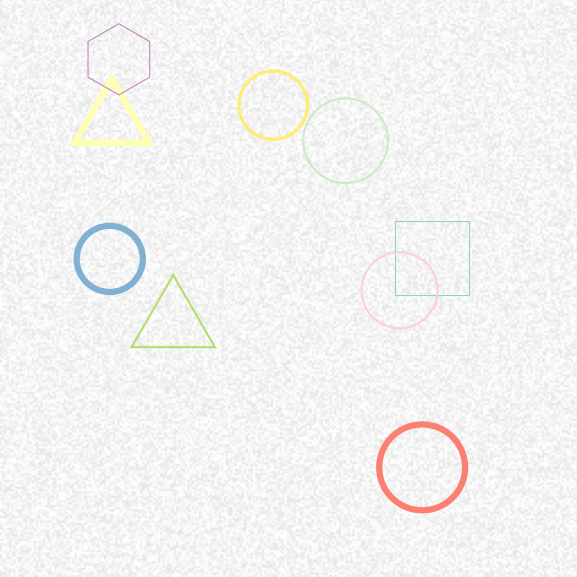[{"shape": "square", "thickness": 0.5, "radius": 0.32, "center": [0.748, 0.552]}, {"shape": "triangle", "thickness": 3, "radius": 0.37, "center": [0.194, 0.789]}, {"shape": "circle", "thickness": 3, "radius": 0.37, "center": [0.731, 0.19]}, {"shape": "circle", "thickness": 3, "radius": 0.29, "center": [0.19, 0.551]}, {"shape": "triangle", "thickness": 1, "radius": 0.42, "center": [0.3, 0.44]}, {"shape": "circle", "thickness": 1, "radius": 0.33, "center": [0.692, 0.497]}, {"shape": "hexagon", "thickness": 0.5, "radius": 0.31, "center": [0.206, 0.896]}, {"shape": "circle", "thickness": 1, "radius": 0.37, "center": [0.598, 0.755]}, {"shape": "circle", "thickness": 1.5, "radius": 0.3, "center": [0.473, 0.817]}]